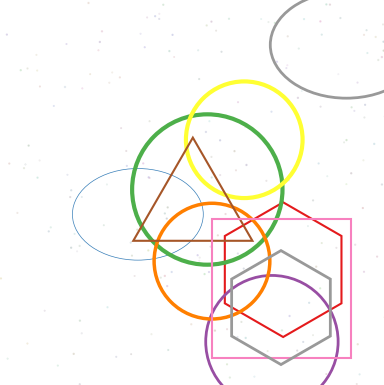[{"shape": "hexagon", "thickness": 1.5, "radius": 0.87, "center": [0.735, 0.3]}, {"shape": "oval", "thickness": 0.5, "radius": 0.85, "center": [0.358, 0.443]}, {"shape": "circle", "thickness": 3, "radius": 0.98, "center": [0.538, 0.508]}, {"shape": "circle", "thickness": 2, "radius": 0.86, "center": [0.706, 0.113]}, {"shape": "circle", "thickness": 2.5, "radius": 0.75, "center": [0.551, 0.322]}, {"shape": "circle", "thickness": 3, "radius": 0.76, "center": [0.634, 0.637]}, {"shape": "triangle", "thickness": 1.5, "radius": 0.89, "center": [0.501, 0.464]}, {"shape": "square", "thickness": 1.5, "radius": 0.9, "center": [0.732, 0.25]}, {"shape": "hexagon", "thickness": 2, "radius": 0.74, "center": [0.73, 0.201]}, {"shape": "oval", "thickness": 2, "radius": 0.99, "center": [0.9, 0.883]}]